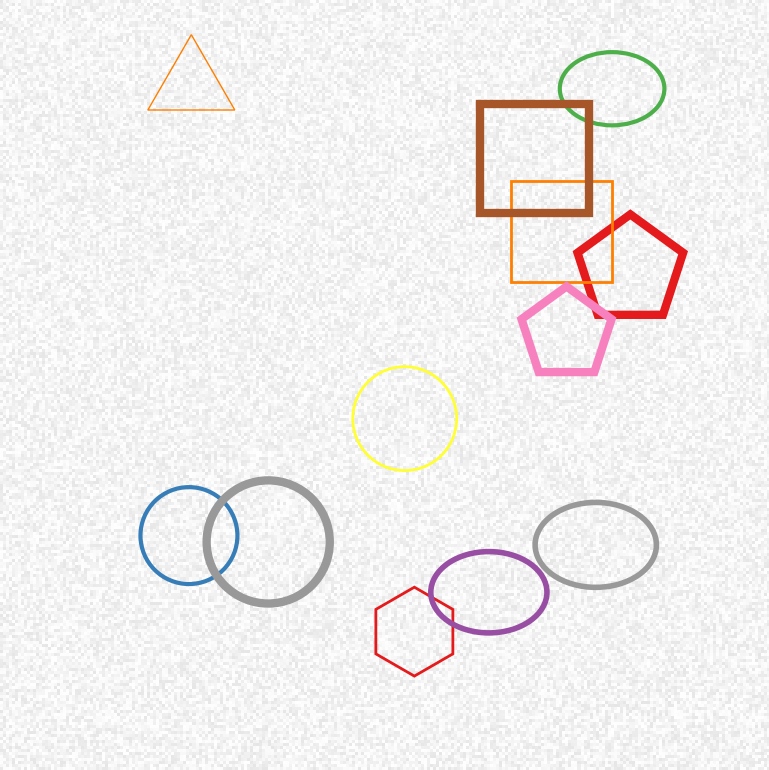[{"shape": "hexagon", "thickness": 1, "radius": 0.29, "center": [0.538, 0.18]}, {"shape": "pentagon", "thickness": 3, "radius": 0.36, "center": [0.819, 0.649]}, {"shape": "circle", "thickness": 1.5, "radius": 0.31, "center": [0.245, 0.304]}, {"shape": "oval", "thickness": 1.5, "radius": 0.34, "center": [0.795, 0.885]}, {"shape": "oval", "thickness": 2, "radius": 0.38, "center": [0.635, 0.231]}, {"shape": "square", "thickness": 1, "radius": 0.33, "center": [0.729, 0.7]}, {"shape": "triangle", "thickness": 0.5, "radius": 0.33, "center": [0.248, 0.89]}, {"shape": "circle", "thickness": 1, "radius": 0.34, "center": [0.526, 0.456]}, {"shape": "square", "thickness": 3, "radius": 0.35, "center": [0.694, 0.794]}, {"shape": "pentagon", "thickness": 3, "radius": 0.31, "center": [0.736, 0.567]}, {"shape": "oval", "thickness": 2, "radius": 0.39, "center": [0.774, 0.292]}, {"shape": "circle", "thickness": 3, "radius": 0.4, "center": [0.348, 0.296]}]